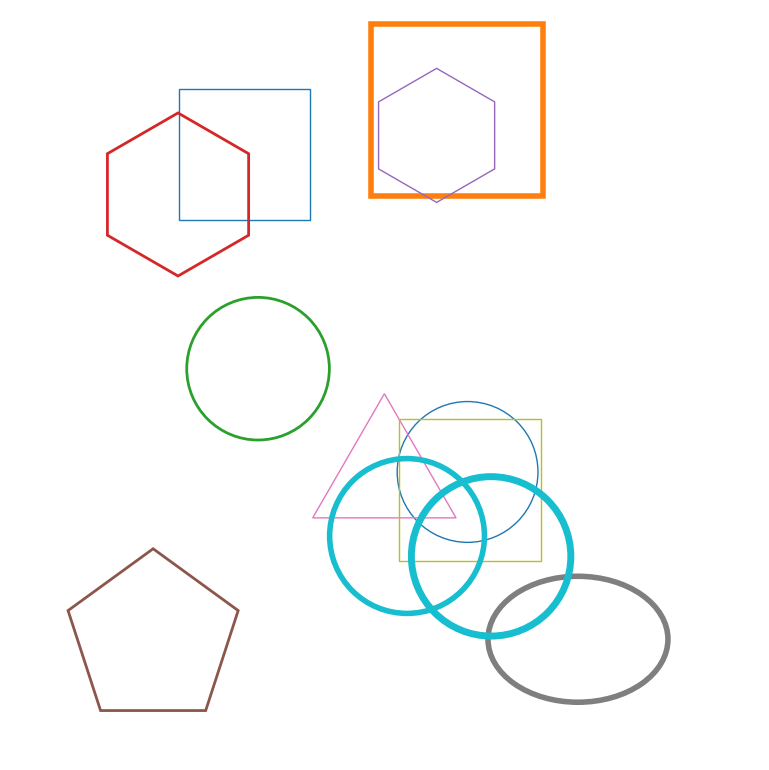[{"shape": "square", "thickness": 0.5, "radius": 0.43, "center": [0.318, 0.8]}, {"shape": "circle", "thickness": 0.5, "radius": 0.46, "center": [0.607, 0.387]}, {"shape": "square", "thickness": 2, "radius": 0.56, "center": [0.594, 0.857]}, {"shape": "circle", "thickness": 1, "radius": 0.46, "center": [0.335, 0.521]}, {"shape": "hexagon", "thickness": 1, "radius": 0.53, "center": [0.231, 0.747]}, {"shape": "hexagon", "thickness": 0.5, "radius": 0.44, "center": [0.567, 0.824]}, {"shape": "pentagon", "thickness": 1, "radius": 0.58, "center": [0.199, 0.171]}, {"shape": "triangle", "thickness": 0.5, "radius": 0.54, "center": [0.499, 0.381]}, {"shape": "oval", "thickness": 2, "radius": 0.58, "center": [0.751, 0.17]}, {"shape": "square", "thickness": 0.5, "radius": 0.46, "center": [0.611, 0.364]}, {"shape": "circle", "thickness": 2.5, "radius": 0.52, "center": [0.638, 0.277]}, {"shape": "circle", "thickness": 2, "radius": 0.5, "center": [0.529, 0.304]}]